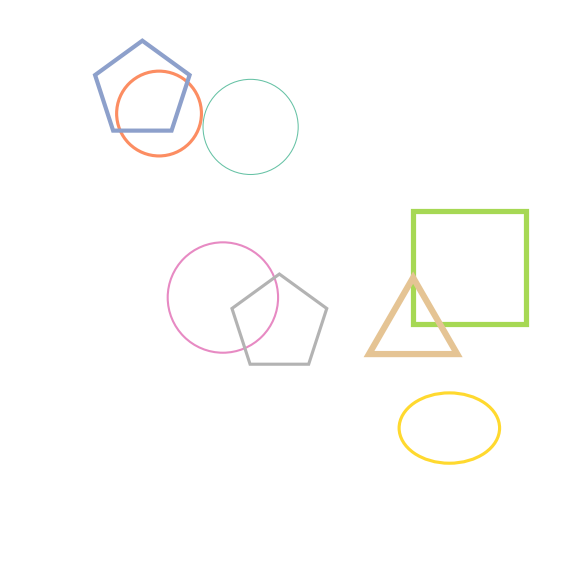[{"shape": "circle", "thickness": 0.5, "radius": 0.41, "center": [0.434, 0.779]}, {"shape": "circle", "thickness": 1.5, "radius": 0.37, "center": [0.275, 0.803]}, {"shape": "pentagon", "thickness": 2, "radius": 0.43, "center": [0.246, 0.843]}, {"shape": "circle", "thickness": 1, "radius": 0.48, "center": [0.386, 0.484]}, {"shape": "square", "thickness": 2.5, "radius": 0.49, "center": [0.813, 0.535]}, {"shape": "oval", "thickness": 1.5, "radius": 0.43, "center": [0.778, 0.258]}, {"shape": "triangle", "thickness": 3, "radius": 0.44, "center": [0.715, 0.43]}, {"shape": "pentagon", "thickness": 1.5, "radius": 0.43, "center": [0.484, 0.438]}]